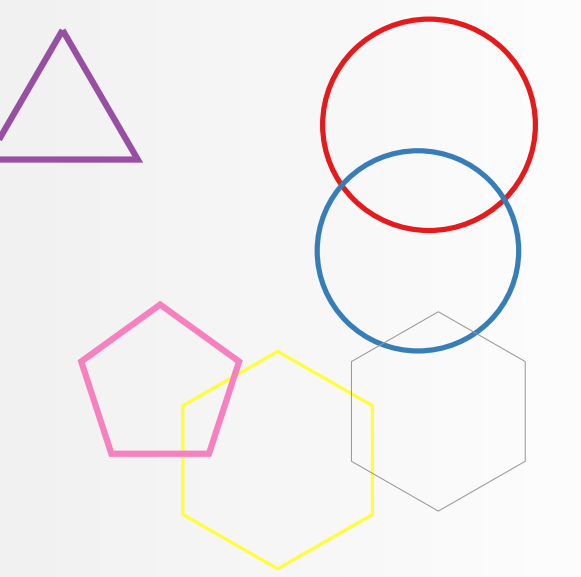[{"shape": "circle", "thickness": 2.5, "radius": 0.92, "center": [0.738, 0.783]}, {"shape": "circle", "thickness": 2.5, "radius": 0.87, "center": [0.719, 0.565]}, {"shape": "triangle", "thickness": 3, "radius": 0.75, "center": [0.108, 0.798]}, {"shape": "hexagon", "thickness": 1.5, "radius": 0.94, "center": [0.478, 0.202]}, {"shape": "pentagon", "thickness": 3, "radius": 0.71, "center": [0.276, 0.329]}, {"shape": "hexagon", "thickness": 0.5, "radius": 0.86, "center": [0.754, 0.287]}]